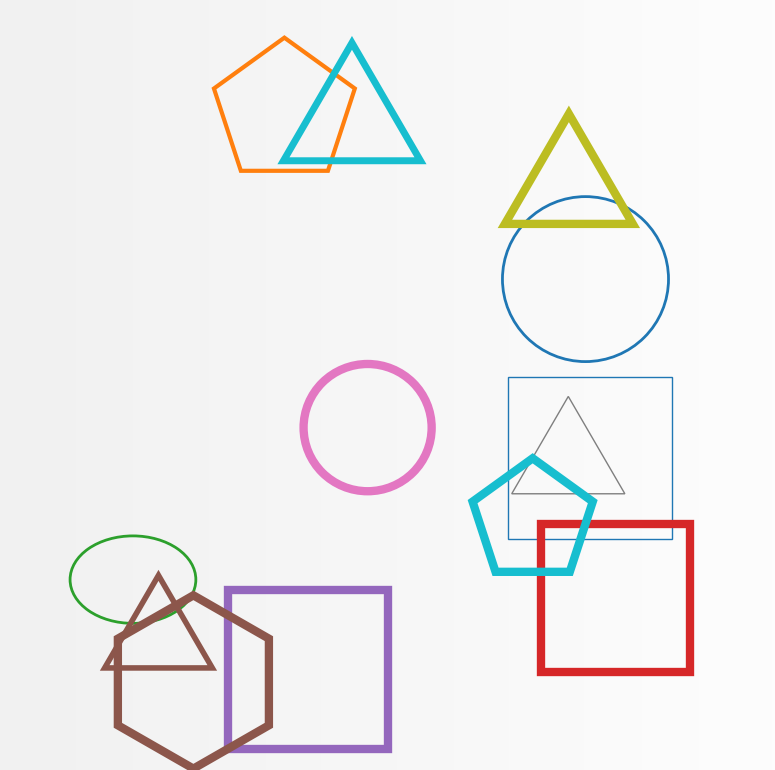[{"shape": "circle", "thickness": 1, "radius": 0.54, "center": [0.755, 0.638]}, {"shape": "square", "thickness": 0.5, "radius": 0.53, "center": [0.761, 0.405]}, {"shape": "pentagon", "thickness": 1.5, "radius": 0.48, "center": [0.367, 0.856]}, {"shape": "oval", "thickness": 1, "radius": 0.41, "center": [0.172, 0.247]}, {"shape": "square", "thickness": 3, "radius": 0.48, "center": [0.794, 0.223]}, {"shape": "square", "thickness": 3, "radius": 0.52, "center": [0.397, 0.131]}, {"shape": "triangle", "thickness": 2, "radius": 0.4, "center": [0.204, 0.173]}, {"shape": "hexagon", "thickness": 3, "radius": 0.56, "center": [0.25, 0.114]}, {"shape": "circle", "thickness": 3, "radius": 0.41, "center": [0.474, 0.445]}, {"shape": "triangle", "thickness": 0.5, "radius": 0.42, "center": [0.733, 0.401]}, {"shape": "triangle", "thickness": 3, "radius": 0.48, "center": [0.734, 0.757]}, {"shape": "triangle", "thickness": 2.5, "radius": 0.51, "center": [0.454, 0.842]}, {"shape": "pentagon", "thickness": 3, "radius": 0.41, "center": [0.687, 0.323]}]